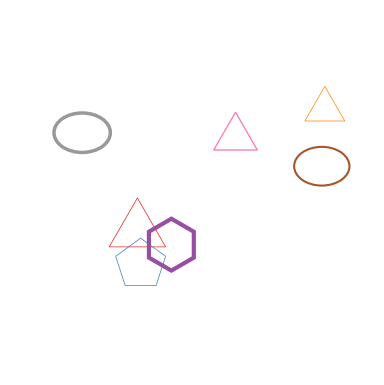[{"shape": "triangle", "thickness": 0.5, "radius": 0.42, "center": [0.357, 0.401]}, {"shape": "pentagon", "thickness": 0.5, "radius": 0.34, "center": [0.365, 0.313]}, {"shape": "hexagon", "thickness": 3, "radius": 0.34, "center": [0.445, 0.364]}, {"shape": "triangle", "thickness": 0.5, "radius": 0.3, "center": [0.844, 0.716]}, {"shape": "oval", "thickness": 1.5, "radius": 0.36, "center": [0.836, 0.568]}, {"shape": "triangle", "thickness": 1, "radius": 0.33, "center": [0.612, 0.643]}, {"shape": "oval", "thickness": 2.5, "radius": 0.37, "center": [0.213, 0.655]}]